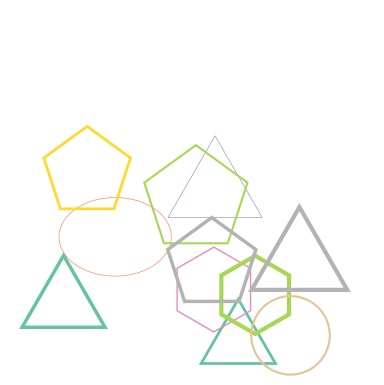[{"shape": "triangle", "thickness": 2.5, "radius": 0.62, "center": [0.165, 0.212]}, {"shape": "triangle", "thickness": 2, "radius": 0.56, "center": [0.619, 0.112]}, {"shape": "oval", "thickness": 0.5, "radius": 0.73, "center": [0.299, 0.385]}, {"shape": "triangle", "thickness": 0.5, "radius": 0.71, "center": [0.559, 0.506]}, {"shape": "hexagon", "thickness": 1, "radius": 0.55, "center": [0.555, 0.248]}, {"shape": "pentagon", "thickness": 1.5, "radius": 0.7, "center": [0.509, 0.482]}, {"shape": "hexagon", "thickness": 3, "radius": 0.51, "center": [0.663, 0.234]}, {"shape": "pentagon", "thickness": 2, "radius": 0.59, "center": [0.226, 0.553]}, {"shape": "circle", "thickness": 1.5, "radius": 0.51, "center": [0.755, 0.129]}, {"shape": "triangle", "thickness": 3, "radius": 0.72, "center": [0.778, 0.319]}, {"shape": "pentagon", "thickness": 2.5, "radius": 0.6, "center": [0.55, 0.315]}]